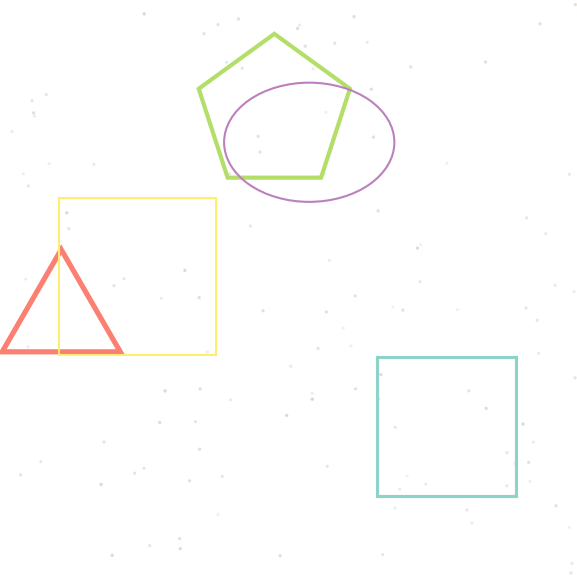[{"shape": "square", "thickness": 1.5, "radius": 0.6, "center": [0.773, 0.26]}, {"shape": "triangle", "thickness": 2.5, "radius": 0.59, "center": [0.106, 0.449]}, {"shape": "pentagon", "thickness": 2, "radius": 0.69, "center": [0.475, 0.803]}, {"shape": "oval", "thickness": 1, "radius": 0.74, "center": [0.535, 0.753]}, {"shape": "square", "thickness": 1, "radius": 0.68, "center": [0.238, 0.52]}]